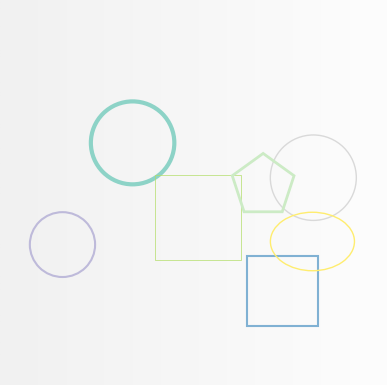[{"shape": "circle", "thickness": 3, "radius": 0.54, "center": [0.342, 0.629]}, {"shape": "circle", "thickness": 1.5, "radius": 0.42, "center": [0.161, 0.365]}, {"shape": "square", "thickness": 1.5, "radius": 0.46, "center": [0.729, 0.245]}, {"shape": "square", "thickness": 0.5, "radius": 0.55, "center": [0.512, 0.435]}, {"shape": "circle", "thickness": 1, "radius": 0.55, "center": [0.809, 0.538]}, {"shape": "pentagon", "thickness": 2, "radius": 0.42, "center": [0.679, 0.518]}, {"shape": "oval", "thickness": 1, "radius": 0.54, "center": [0.806, 0.373]}]